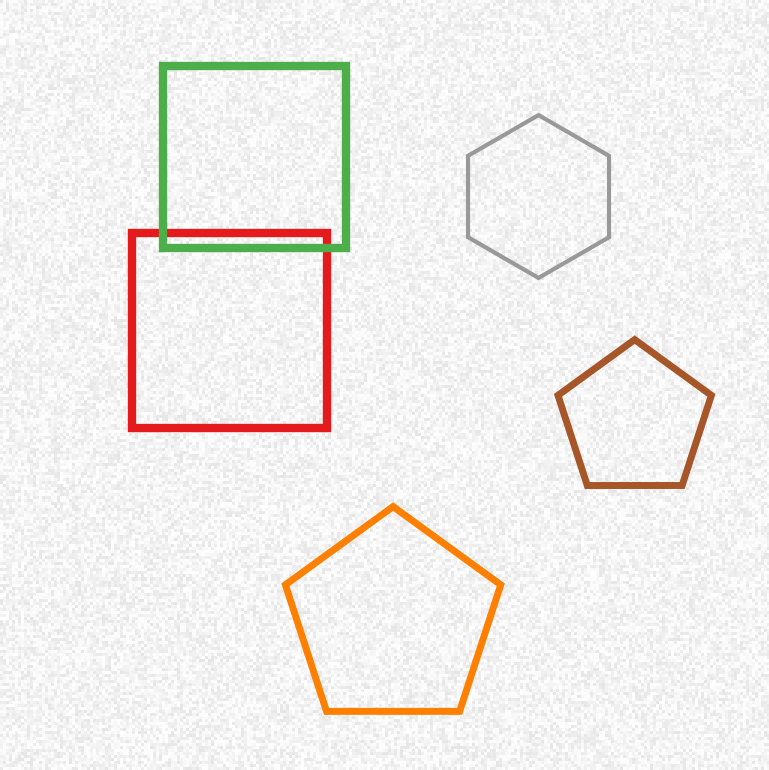[{"shape": "square", "thickness": 3, "radius": 0.63, "center": [0.298, 0.57]}, {"shape": "square", "thickness": 3, "radius": 0.59, "center": [0.33, 0.796]}, {"shape": "pentagon", "thickness": 2.5, "radius": 0.74, "center": [0.51, 0.195]}, {"shape": "pentagon", "thickness": 2.5, "radius": 0.52, "center": [0.824, 0.454]}, {"shape": "hexagon", "thickness": 1.5, "radius": 0.53, "center": [0.699, 0.745]}]